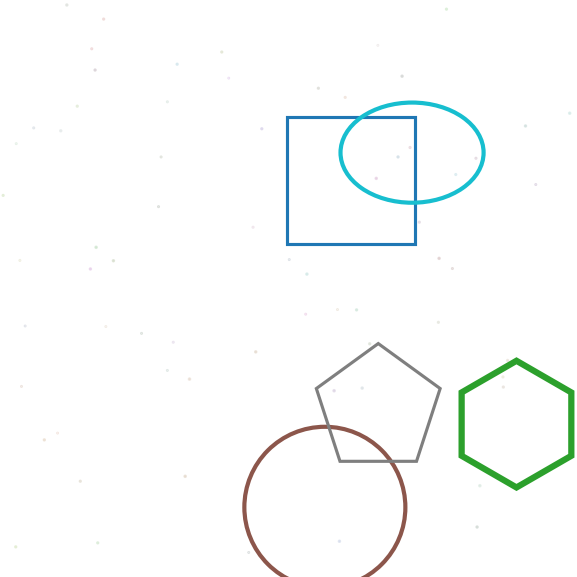[{"shape": "square", "thickness": 1.5, "radius": 0.55, "center": [0.607, 0.687]}, {"shape": "hexagon", "thickness": 3, "radius": 0.55, "center": [0.894, 0.265]}, {"shape": "circle", "thickness": 2, "radius": 0.7, "center": [0.563, 0.121]}, {"shape": "pentagon", "thickness": 1.5, "radius": 0.56, "center": [0.655, 0.292]}, {"shape": "oval", "thickness": 2, "radius": 0.62, "center": [0.714, 0.735]}]